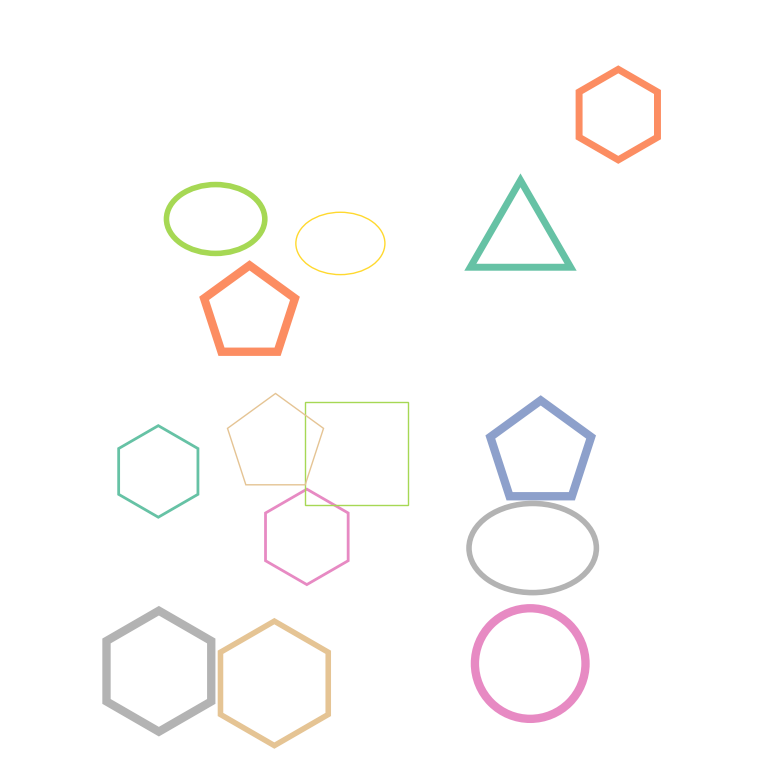[{"shape": "triangle", "thickness": 2.5, "radius": 0.38, "center": [0.676, 0.691]}, {"shape": "hexagon", "thickness": 1, "radius": 0.3, "center": [0.206, 0.388]}, {"shape": "pentagon", "thickness": 3, "radius": 0.31, "center": [0.324, 0.593]}, {"shape": "hexagon", "thickness": 2.5, "radius": 0.29, "center": [0.803, 0.851]}, {"shape": "pentagon", "thickness": 3, "radius": 0.34, "center": [0.702, 0.411]}, {"shape": "hexagon", "thickness": 1, "radius": 0.31, "center": [0.398, 0.303]}, {"shape": "circle", "thickness": 3, "radius": 0.36, "center": [0.689, 0.138]}, {"shape": "square", "thickness": 0.5, "radius": 0.33, "center": [0.463, 0.411]}, {"shape": "oval", "thickness": 2, "radius": 0.32, "center": [0.28, 0.716]}, {"shape": "oval", "thickness": 0.5, "radius": 0.29, "center": [0.442, 0.684]}, {"shape": "pentagon", "thickness": 0.5, "radius": 0.33, "center": [0.358, 0.423]}, {"shape": "hexagon", "thickness": 2, "radius": 0.4, "center": [0.356, 0.113]}, {"shape": "oval", "thickness": 2, "radius": 0.41, "center": [0.692, 0.288]}, {"shape": "hexagon", "thickness": 3, "radius": 0.39, "center": [0.206, 0.128]}]